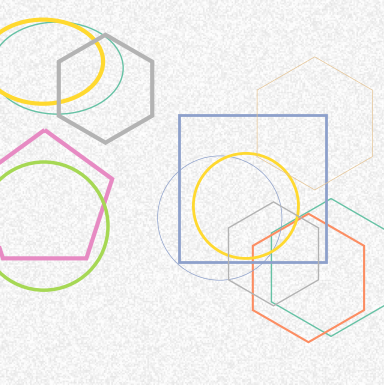[{"shape": "oval", "thickness": 1, "radius": 0.85, "center": [0.149, 0.823]}, {"shape": "hexagon", "thickness": 1, "radius": 0.89, "center": [0.86, 0.305]}, {"shape": "hexagon", "thickness": 1.5, "radius": 0.83, "center": [0.801, 0.278]}, {"shape": "square", "thickness": 2, "radius": 0.96, "center": [0.655, 0.511]}, {"shape": "circle", "thickness": 0.5, "radius": 0.81, "center": [0.571, 0.434]}, {"shape": "pentagon", "thickness": 3, "radius": 0.92, "center": [0.116, 0.478]}, {"shape": "circle", "thickness": 2.5, "radius": 0.83, "center": [0.114, 0.413]}, {"shape": "circle", "thickness": 2, "radius": 0.68, "center": [0.639, 0.465]}, {"shape": "oval", "thickness": 3, "radius": 0.78, "center": [0.112, 0.84]}, {"shape": "hexagon", "thickness": 0.5, "radius": 0.86, "center": [0.818, 0.68]}, {"shape": "hexagon", "thickness": 1, "radius": 0.67, "center": [0.71, 0.341]}, {"shape": "hexagon", "thickness": 3, "radius": 0.7, "center": [0.274, 0.77]}]